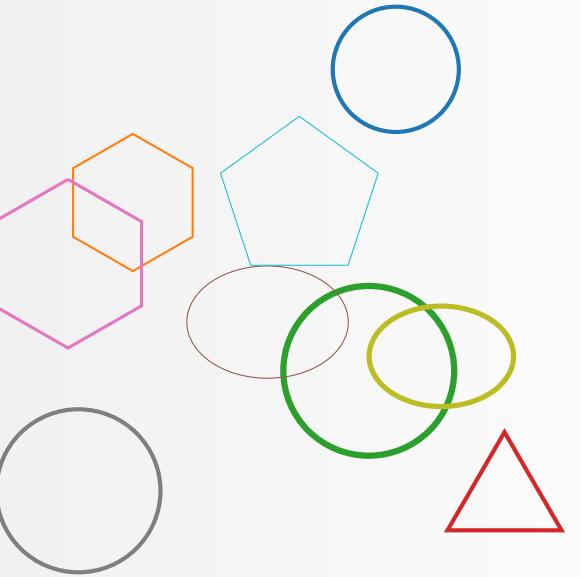[{"shape": "circle", "thickness": 2, "radius": 0.54, "center": [0.681, 0.879]}, {"shape": "hexagon", "thickness": 1, "radius": 0.59, "center": [0.229, 0.649]}, {"shape": "circle", "thickness": 3, "radius": 0.73, "center": [0.634, 0.357]}, {"shape": "triangle", "thickness": 2, "radius": 0.57, "center": [0.868, 0.137]}, {"shape": "oval", "thickness": 0.5, "radius": 0.69, "center": [0.46, 0.441]}, {"shape": "hexagon", "thickness": 1.5, "radius": 0.73, "center": [0.117, 0.542]}, {"shape": "circle", "thickness": 2, "radius": 0.71, "center": [0.135, 0.149]}, {"shape": "oval", "thickness": 2.5, "radius": 0.62, "center": [0.759, 0.382]}, {"shape": "pentagon", "thickness": 0.5, "radius": 0.71, "center": [0.515, 0.655]}]